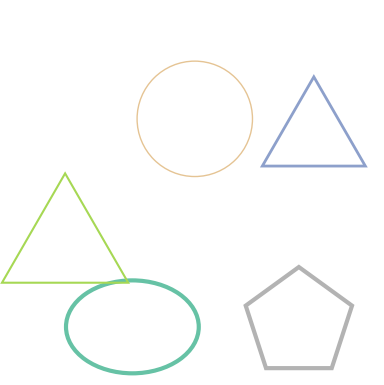[{"shape": "oval", "thickness": 3, "radius": 0.86, "center": [0.344, 0.151]}, {"shape": "triangle", "thickness": 2, "radius": 0.77, "center": [0.815, 0.646]}, {"shape": "triangle", "thickness": 1.5, "radius": 0.95, "center": [0.169, 0.36]}, {"shape": "circle", "thickness": 1, "radius": 0.75, "center": [0.506, 0.691]}, {"shape": "pentagon", "thickness": 3, "radius": 0.73, "center": [0.776, 0.161]}]